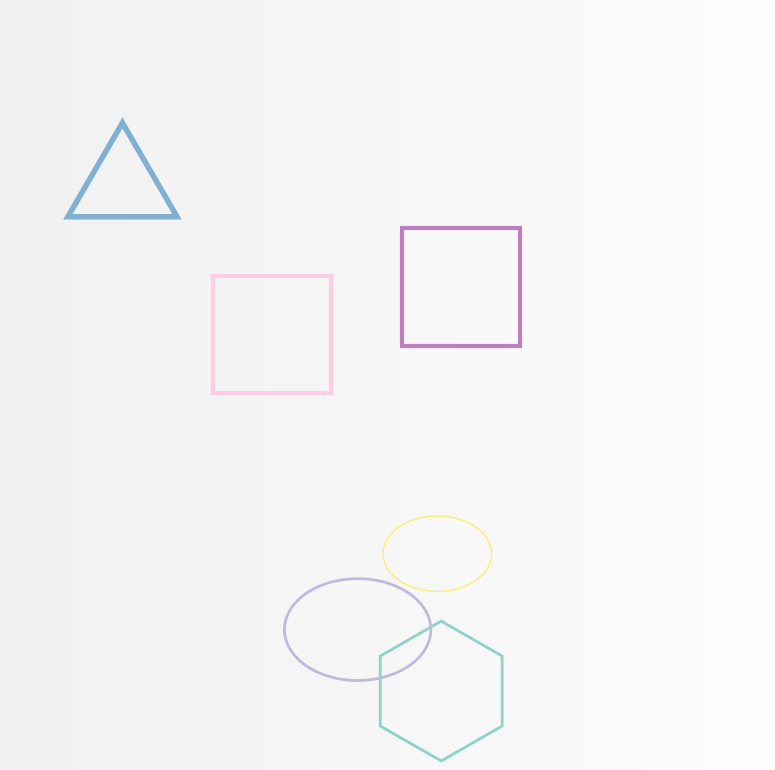[{"shape": "hexagon", "thickness": 1, "radius": 0.45, "center": [0.569, 0.103]}, {"shape": "oval", "thickness": 1, "radius": 0.47, "center": [0.461, 0.182]}, {"shape": "triangle", "thickness": 2, "radius": 0.41, "center": [0.158, 0.759]}, {"shape": "square", "thickness": 1.5, "radius": 0.38, "center": [0.352, 0.565]}, {"shape": "square", "thickness": 1.5, "radius": 0.38, "center": [0.595, 0.627]}, {"shape": "oval", "thickness": 0.5, "radius": 0.35, "center": [0.564, 0.281]}]